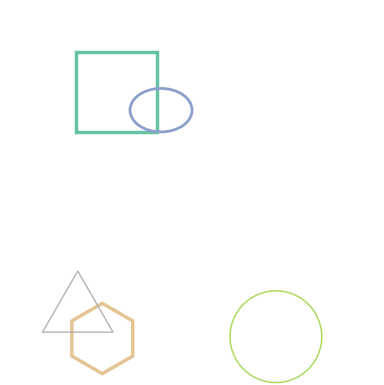[{"shape": "square", "thickness": 2.5, "radius": 0.52, "center": [0.303, 0.76]}, {"shape": "oval", "thickness": 2, "radius": 0.4, "center": [0.418, 0.714]}, {"shape": "circle", "thickness": 1, "radius": 0.6, "center": [0.717, 0.126]}, {"shape": "hexagon", "thickness": 2.5, "radius": 0.46, "center": [0.266, 0.121]}, {"shape": "triangle", "thickness": 1, "radius": 0.53, "center": [0.202, 0.19]}]